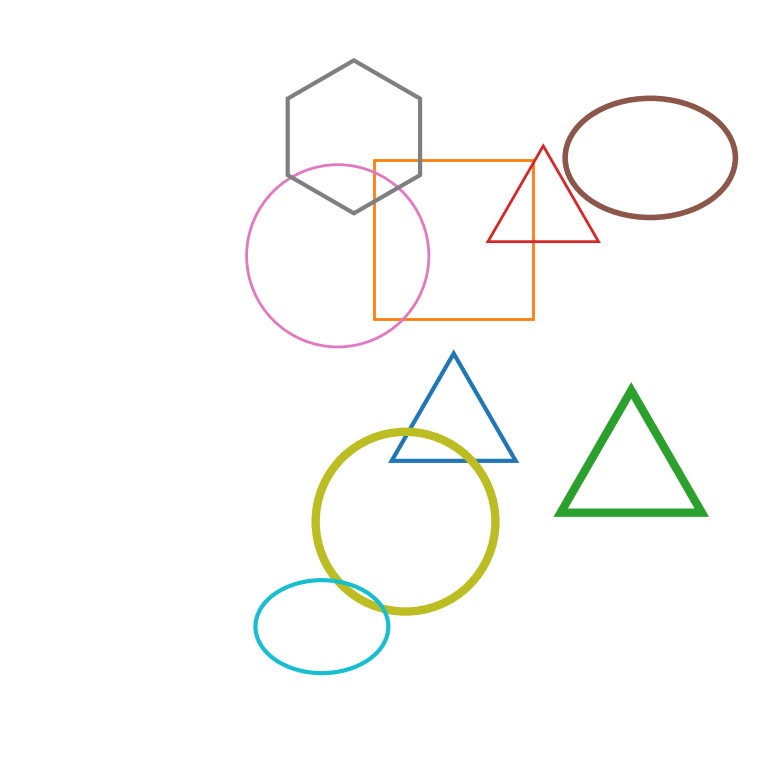[{"shape": "triangle", "thickness": 1.5, "radius": 0.46, "center": [0.589, 0.448]}, {"shape": "square", "thickness": 1, "radius": 0.52, "center": [0.589, 0.689]}, {"shape": "triangle", "thickness": 3, "radius": 0.53, "center": [0.82, 0.387]}, {"shape": "triangle", "thickness": 1, "radius": 0.41, "center": [0.706, 0.728]}, {"shape": "oval", "thickness": 2, "radius": 0.55, "center": [0.845, 0.795]}, {"shape": "circle", "thickness": 1, "radius": 0.59, "center": [0.439, 0.668]}, {"shape": "hexagon", "thickness": 1.5, "radius": 0.5, "center": [0.46, 0.822]}, {"shape": "circle", "thickness": 3, "radius": 0.58, "center": [0.527, 0.323]}, {"shape": "oval", "thickness": 1.5, "radius": 0.43, "center": [0.418, 0.186]}]